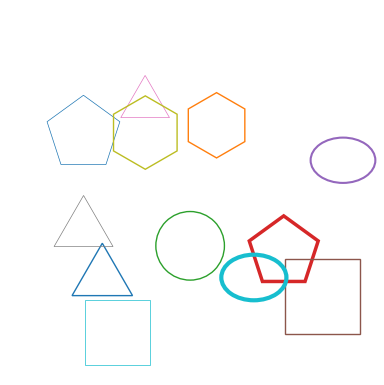[{"shape": "pentagon", "thickness": 0.5, "radius": 0.5, "center": [0.217, 0.653]}, {"shape": "triangle", "thickness": 1, "radius": 0.45, "center": [0.266, 0.278]}, {"shape": "hexagon", "thickness": 1, "radius": 0.42, "center": [0.563, 0.675]}, {"shape": "circle", "thickness": 1, "radius": 0.45, "center": [0.494, 0.362]}, {"shape": "pentagon", "thickness": 2.5, "radius": 0.47, "center": [0.737, 0.345]}, {"shape": "oval", "thickness": 1.5, "radius": 0.42, "center": [0.891, 0.584]}, {"shape": "square", "thickness": 1, "radius": 0.49, "center": [0.838, 0.229]}, {"shape": "triangle", "thickness": 0.5, "radius": 0.37, "center": [0.377, 0.731]}, {"shape": "triangle", "thickness": 0.5, "radius": 0.44, "center": [0.217, 0.404]}, {"shape": "hexagon", "thickness": 1, "radius": 0.48, "center": [0.377, 0.656]}, {"shape": "square", "thickness": 0.5, "radius": 0.42, "center": [0.304, 0.137]}, {"shape": "oval", "thickness": 3, "radius": 0.42, "center": [0.659, 0.279]}]